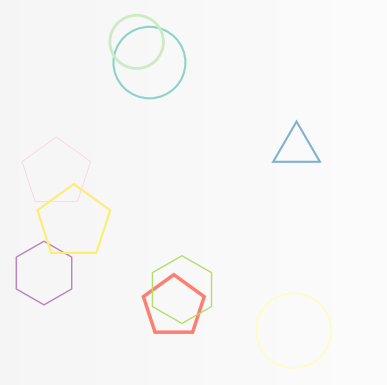[{"shape": "circle", "thickness": 1.5, "radius": 0.46, "center": [0.386, 0.837]}, {"shape": "circle", "thickness": 1, "radius": 0.49, "center": [0.758, 0.141]}, {"shape": "pentagon", "thickness": 2.5, "radius": 0.41, "center": [0.449, 0.204]}, {"shape": "triangle", "thickness": 1.5, "radius": 0.35, "center": [0.765, 0.615]}, {"shape": "hexagon", "thickness": 1, "radius": 0.44, "center": [0.47, 0.248]}, {"shape": "pentagon", "thickness": 0.5, "radius": 0.46, "center": [0.145, 0.551]}, {"shape": "hexagon", "thickness": 1, "radius": 0.41, "center": [0.114, 0.291]}, {"shape": "circle", "thickness": 2, "radius": 0.35, "center": [0.353, 0.891]}, {"shape": "pentagon", "thickness": 1.5, "radius": 0.49, "center": [0.19, 0.423]}]